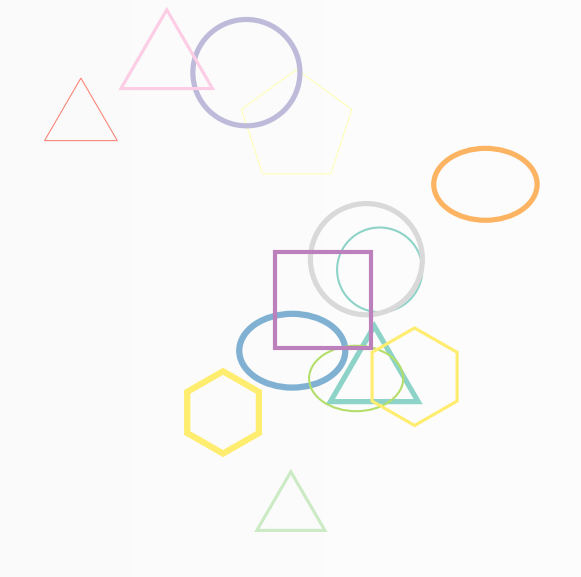[{"shape": "triangle", "thickness": 2.5, "radius": 0.44, "center": [0.644, 0.347]}, {"shape": "circle", "thickness": 1, "radius": 0.37, "center": [0.653, 0.532]}, {"shape": "pentagon", "thickness": 0.5, "radius": 0.5, "center": [0.51, 0.779]}, {"shape": "circle", "thickness": 2.5, "radius": 0.46, "center": [0.424, 0.873]}, {"shape": "triangle", "thickness": 0.5, "radius": 0.36, "center": [0.139, 0.792]}, {"shape": "oval", "thickness": 3, "radius": 0.46, "center": [0.503, 0.392]}, {"shape": "oval", "thickness": 2.5, "radius": 0.44, "center": [0.835, 0.68]}, {"shape": "oval", "thickness": 1, "radius": 0.4, "center": [0.613, 0.344]}, {"shape": "triangle", "thickness": 1.5, "radius": 0.45, "center": [0.287, 0.891]}, {"shape": "circle", "thickness": 2.5, "radius": 0.48, "center": [0.63, 0.55]}, {"shape": "square", "thickness": 2, "radius": 0.42, "center": [0.556, 0.479]}, {"shape": "triangle", "thickness": 1.5, "radius": 0.34, "center": [0.5, 0.114]}, {"shape": "hexagon", "thickness": 1.5, "radius": 0.42, "center": [0.713, 0.347]}, {"shape": "hexagon", "thickness": 3, "radius": 0.36, "center": [0.384, 0.285]}]